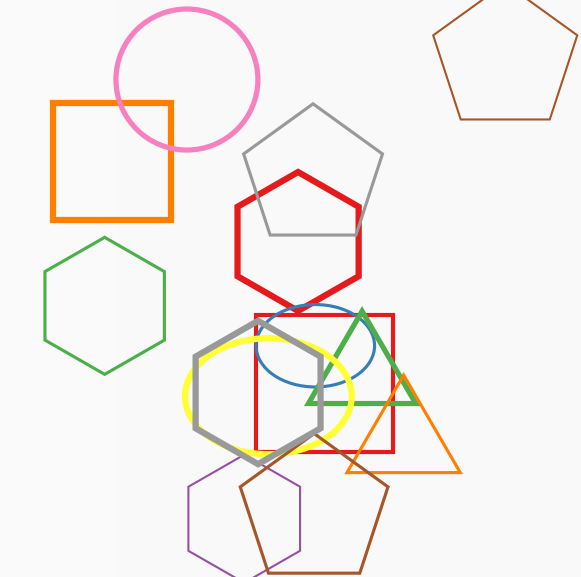[{"shape": "hexagon", "thickness": 3, "radius": 0.6, "center": [0.513, 0.581]}, {"shape": "square", "thickness": 2, "radius": 0.59, "center": [0.559, 0.335]}, {"shape": "oval", "thickness": 1.5, "radius": 0.51, "center": [0.542, 0.4]}, {"shape": "triangle", "thickness": 2.5, "radius": 0.53, "center": [0.623, 0.354]}, {"shape": "hexagon", "thickness": 1.5, "radius": 0.59, "center": [0.18, 0.47]}, {"shape": "hexagon", "thickness": 1, "radius": 0.55, "center": [0.42, 0.101]}, {"shape": "triangle", "thickness": 1.5, "radius": 0.56, "center": [0.694, 0.237]}, {"shape": "square", "thickness": 3, "radius": 0.51, "center": [0.193, 0.719]}, {"shape": "oval", "thickness": 3, "radius": 0.72, "center": [0.462, 0.313]}, {"shape": "pentagon", "thickness": 1.5, "radius": 0.67, "center": [0.54, 0.115]}, {"shape": "pentagon", "thickness": 1, "radius": 0.65, "center": [0.869, 0.898]}, {"shape": "circle", "thickness": 2.5, "radius": 0.61, "center": [0.322, 0.861]}, {"shape": "pentagon", "thickness": 1.5, "radius": 0.63, "center": [0.539, 0.694]}, {"shape": "hexagon", "thickness": 3, "radius": 0.62, "center": [0.444, 0.32]}]